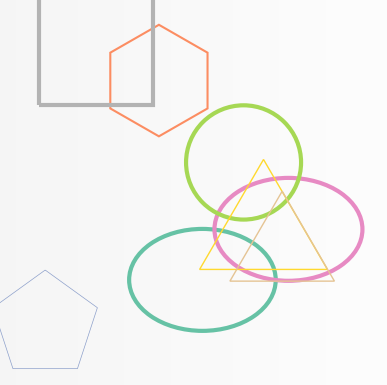[{"shape": "oval", "thickness": 3, "radius": 0.95, "center": [0.522, 0.273]}, {"shape": "hexagon", "thickness": 1.5, "radius": 0.72, "center": [0.41, 0.791]}, {"shape": "pentagon", "thickness": 0.5, "radius": 0.71, "center": [0.117, 0.157]}, {"shape": "oval", "thickness": 3, "radius": 0.95, "center": [0.744, 0.404]}, {"shape": "circle", "thickness": 3, "radius": 0.74, "center": [0.629, 0.578]}, {"shape": "triangle", "thickness": 1, "radius": 0.95, "center": [0.68, 0.395]}, {"shape": "triangle", "thickness": 1, "radius": 0.78, "center": [0.728, 0.348]}, {"shape": "square", "thickness": 3, "radius": 0.73, "center": [0.247, 0.873]}]